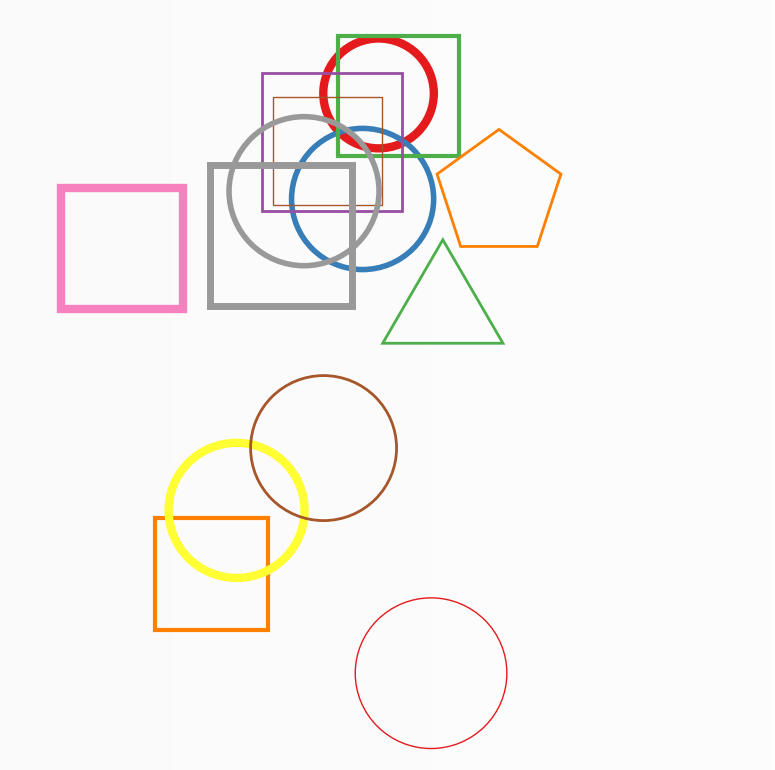[{"shape": "circle", "thickness": 3, "radius": 0.36, "center": [0.488, 0.879]}, {"shape": "circle", "thickness": 0.5, "radius": 0.49, "center": [0.556, 0.126]}, {"shape": "circle", "thickness": 2, "radius": 0.46, "center": [0.468, 0.742]}, {"shape": "triangle", "thickness": 1, "radius": 0.45, "center": [0.571, 0.599]}, {"shape": "square", "thickness": 1.5, "radius": 0.39, "center": [0.514, 0.875]}, {"shape": "square", "thickness": 1, "radius": 0.45, "center": [0.429, 0.815]}, {"shape": "square", "thickness": 1.5, "radius": 0.36, "center": [0.273, 0.254]}, {"shape": "pentagon", "thickness": 1, "radius": 0.42, "center": [0.644, 0.748]}, {"shape": "circle", "thickness": 3, "radius": 0.44, "center": [0.305, 0.337]}, {"shape": "square", "thickness": 0.5, "radius": 0.35, "center": [0.423, 0.804]}, {"shape": "circle", "thickness": 1, "radius": 0.47, "center": [0.418, 0.418]}, {"shape": "square", "thickness": 3, "radius": 0.39, "center": [0.158, 0.677]}, {"shape": "square", "thickness": 2.5, "radius": 0.46, "center": [0.363, 0.694]}, {"shape": "circle", "thickness": 2, "radius": 0.48, "center": [0.392, 0.752]}]